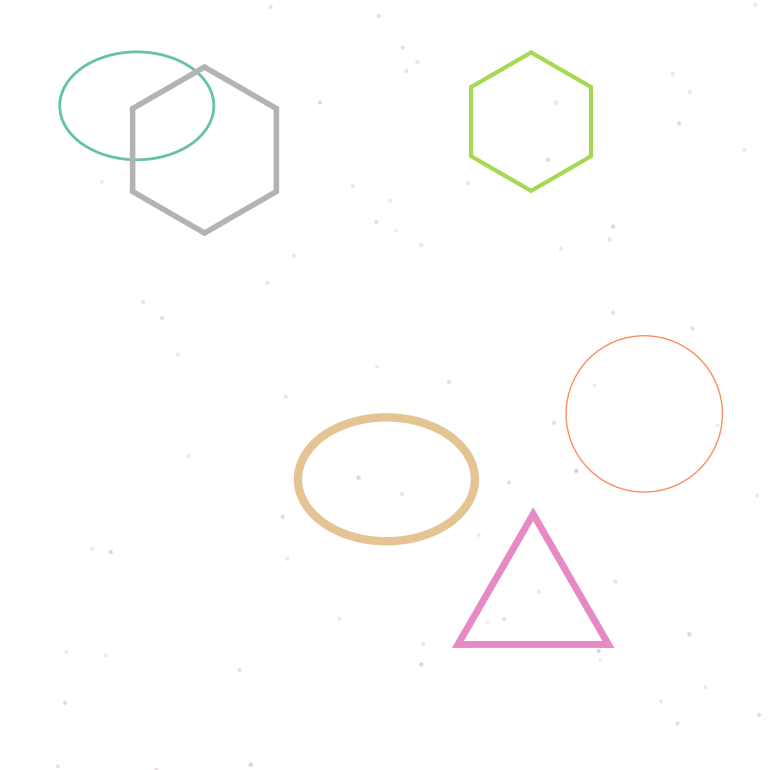[{"shape": "oval", "thickness": 1, "radius": 0.5, "center": [0.178, 0.863]}, {"shape": "circle", "thickness": 0.5, "radius": 0.51, "center": [0.837, 0.462]}, {"shape": "triangle", "thickness": 2.5, "radius": 0.56, "center": [0.692, 0.219]}, {"shape": "hexagon", "thickness": 1.5, "radius": 0.45, "center": [0.69, 0.842]}, {"shape": "oval", "thickness": 3, "radius": 0.57, "center": [0.502, 0.378]}, {"shape": "hexagon", "thickness": 2, "radius": 0.54, "center": [0.266, 0.805]}]